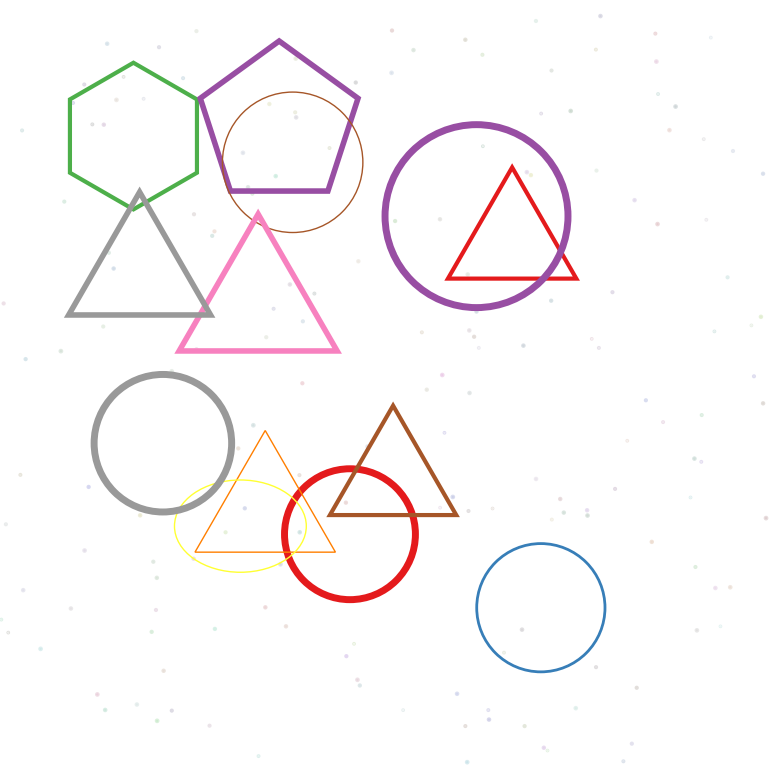[{"shape": "circle", "thickness": 2.5, "radius": 0.42, "center": [0.455, 0.306]}, {"shape": "triangle", "thickness": 1.5, "radius": 0.48, "center": [0.665, 0.686]}, {"shape": "circle", "thickness": 1, "radius": 0.42, "center": [0.702, 0.211]}, {"shape": "hexagon", "thickness": 1.5, "radius": 0.48, "center": [0.173, 0.823]}, {"shape": "pentagon", "thickness": 2, "radius": 0.54, "center": [0.363, 0.839]}, {"shape": "circle", "thickness": 2.5, "radius": 0.59, "center": [0.619, 0.719]}, {"shape": "triangle", "thickness": 0.5, "radius": 0.53, "center": [0.344, 0.336]}, {"shape": "oval", "thickness": 0.5, "radius": 0.43, "center": [0.312, 0.317]}, {"shape": "triangle", "thickness": 1.5, "radius": 0.47, "center": [0.511, 0.378]}, {"shape": "circle", "thickness": 0.5, "radius": 0.46, "center": [0.38, 0.789]}, {"shape": "triangle", "thickness": 2, "radius": 0.59, "center": [0.335, 0.603]}, {"shape": "triangle", "thickness": 2, "radius": 0.53, "center": [0.181, 0.644]}, {"shape": "circle", "thickness": 2.5, "radius": 0.45, "center": [0.212, 0.424]}]